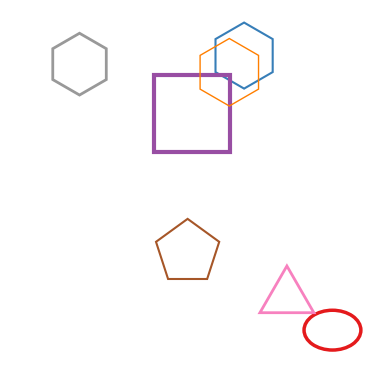[{"shape": "oval", "thickness": 2.5, "radius": 0.37, "center": [0.864, 0.142]}, {"shape": "hexagon", "thickness": 1.5, "radius": 0.43, "center": [0.634, 0.856]}, {"shape": "square", "thickness": 3, "radius": 0.5, "center": [0.499, 0.705]}, {"shape": "hexagon", "thickness": 1, "radius": 0.44, "center": [0.596, 0.812]}, {"shape": "pentagon", "thickness": 1.5, "radius": 0.43, "center": [0.487, 0.345]}, {"shape": "triangle", "thickness": 2, "radius": 0.4, "center": [0.745, 0.228]}, {"shape": "hexagon", "thickness": 2, "radius": 0.4, "center": [0.207, 0.833]}]